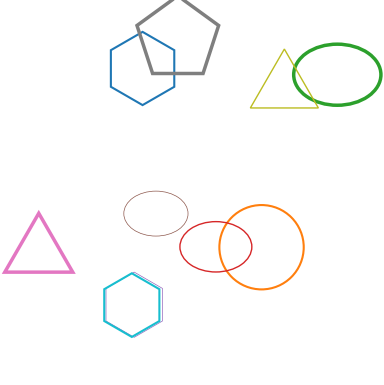[{"shape": "hexagon", "thickness": 1.5, "radius": 0.48, "center": [0.37, 0.822]}, {"shape": "circle", "thickness": 1.5, "radius": 0.55, "center": [0.679, 0.358]}, {"shape": "oval", "thickness": 2.5, "radius": 0.57, "center": [0.876, 0.806]}, {"shape": "oval", "thickness": 1, "radius": 0.47, "center": [0.561, 0.359]}, {"shape": "hexagon", "thickness": 0.5, "radius": 0.42, "center": [0.349, 0.209]}, {"shape": "oval", "thickness": 0.5, "radius": 0.42, "center": [0.405, 0.445]}, {"shape": "triangle", "thickness": 2.5, "radius": 0.51, "center": [0.101, 0.344]}, {"shape": "pentagon", "thickness": 2.5, "radius": 0.56, "center": [0.462, 0.899]}, {"shape": "triangle", "thickness": 1, "radius": 0.51, "center": [0.739, 0.771]}, {"shape": "hexagon", "thickness": 1.5, "radius": 0.41, "center": [0.342, 0.207]}]